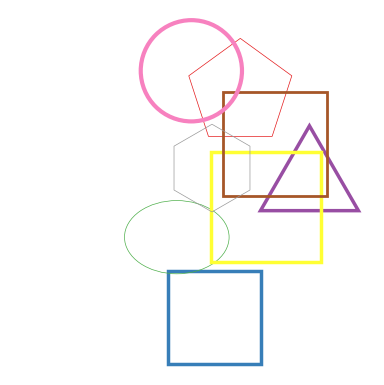[{"shape": "pentagon", "thickness": 0.5, "radius": 0.7, "center": [0.624, 0.76]}, {"shape": "square", "thickness": 2.5, "radius": 0.6, "center": [0.557, 0.175]}, {"shape": "oval", "thickness": 0.5, "radius": 0.68, "center": [0.459, 0.384]}, {"shape": "triangle", "thickness": 2.5, "radius": 0.73, "center": [0.804, 0.526]}, {"shape": "square", "thickness": 2.5, "radius": 0.71, "center": [0.692, 0.462]}, {"shape": "square", "thickness": 2, "radius": 0.68, "center": [0.713, 0.627]}, {"shape": "circle", "thickness": 3, "radius": 0.66, "center": [0.497, 0.816]}, {"shape": "hexagon", "thickness": 0.5, "radius": 0.57, "center": [0.551, 0.563]}]